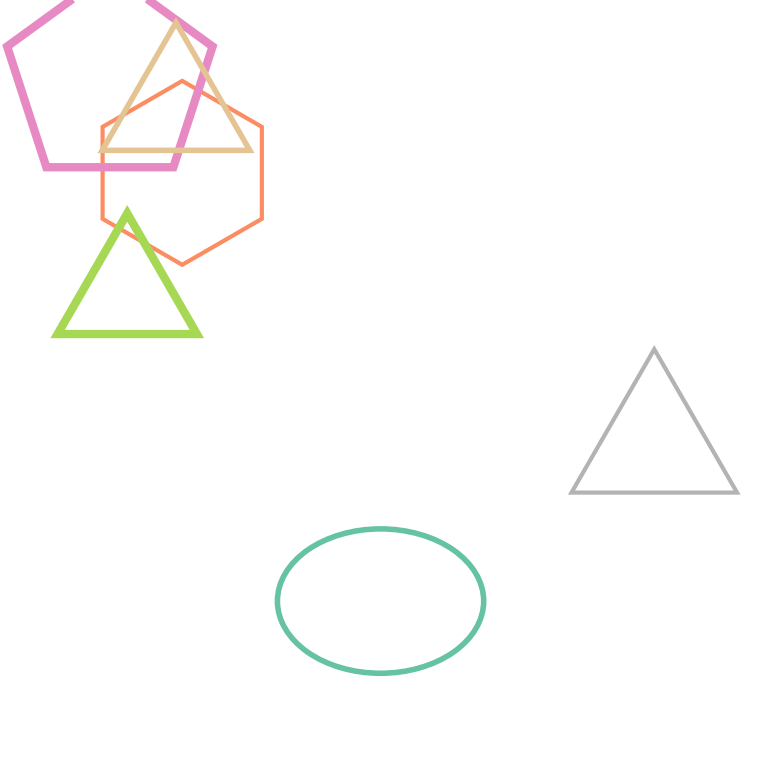[{"shape": "oval", "thickness": 2, "radius": 0.67, "center": [0.494, 0.219]}, {"shape": "hexagon", "thickness": 1.5, "radius": 0.6, "center": [0.237, 0.776]}, {"shape": "pentagon", "thickness": 3, "radius": 0.7, "center": [0.143, 0.896]}, {"shape": "triangle", "thickness": 3, "radius": 0.52, "center": [0.165, 0.618]}, {"shape": "triangle", "thickness": 2, "radius": 0.55, "center": [0.229, 0.86]}, {"shape": "triangle", "thickness": 1.5, "radius": 0.62, "center": [0.85, 0.422]}]